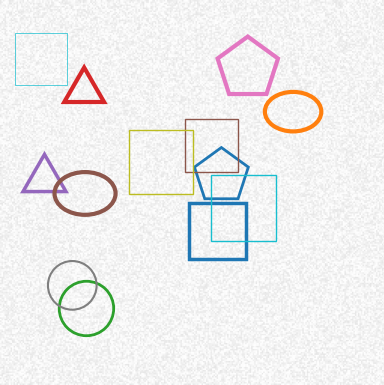[{"shape": "square", "thickness": 2.5, "radius": 0.37, "center": [0.566, 0.4]}, {"shape": "pentagon", "thickness": 2, "radius": 0.37, "center": [0.575, 0.543]}, {"shape": "oval", "thickness": 3, "radius": 0.37, "center": [0.761, 0.71]}, {"shape": "circle", "thickness": 2, "radius": 0.35, "center": [0.225, 0.199]}, {"shape": "triangle", "thickness": 3, "radius": 0.3, "center": [0.219, 0.765]}, {"shape": "triangle", "thickness": 2.5, "radius": 0.32, "center": [0.116, 0.535]}, {"shape": "oval", "thickness": 3, "radius": 0.4, "center": [0.221, 0.498]}, {"shape": "square", "thickness": 1, "radius": 0.34, "center": [0.549, 0.623]}, {"shape": "pentagon", "thickness": 3, "radius": 0.41, "center": [0.644, 0.823]}, {"shape": "circle", "thickness": 1.5, "radius": 0.32, "center": [0.188, 0.259]}, {"shape": "square", "thickness": 1, "radius": 0.42, "center": [0.418, 0.579]}, {"shape": "square", "thickness": 0.5, "radius": 0.34, "center": [0.106, 0.846]}, {"shape": "square", "thickness": 1, "radius": 0.42, "center": [0.632, 0.46]}]